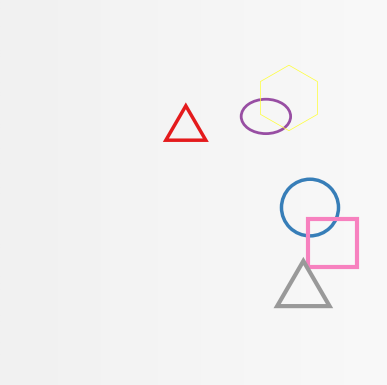[{"shape": "triangle", "thickness": 2.5, "radius": 0.3, "center": [0.48, 0.666]}, {"shape": "circle", "thickness": 2.5, "radius": 0.37, "center": [0.8, 0.461]}, {"shape": "oval", "thickness": 2, "radius": 0.32, "center": [0.686, 0.698]}, {"shape": "hexagon", "thickness": 0.5, "radius": 0.43, "center": [0.746, 0.746]}, {"shape": "square", "thickness": 3, "radius": 0.32, "center": [0.858, 0.369]}, {"shape": "triangle", "thickness": 3, "radius": 0.39, "center": [0.783, 0.244]}]